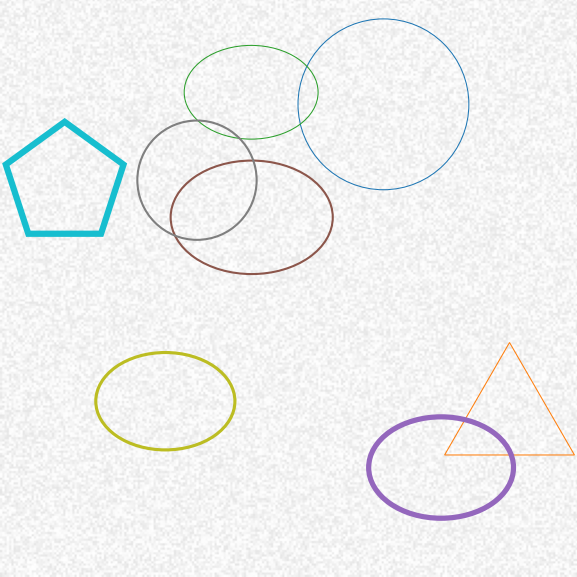[{"shape": "circle", "thickness": 0.5, "radius": 0.74, "center": [0.664, 0.818]}, {"shape": "triangle", "thickness": 0.5, "radius": 0.65, "center": [0.882, 0.276]}, {"shape": "oval", "thickness": 0.5, "radius": 0.58, "center": [0.435, 0.839]}, {"shape": "oval", "thickness": 2.5, "radius": 0.63, "center": [0.764, 0.19]}, {"shape": "oval", "thickness": 1, "radius": 0.7, "center": [0.436, 0.623]}, {"shape": "circle", "thickness": 1, "radius": 0.52, "center": [0.341, 0.687]}, {"shape": "oval", "thickness": 1.5, "radius": 0.6, "center": [0.286, 0.304]}, {"shape": "pentagon", "thickness": 3, "radius": 0.54, "center": [0.112, 0.681]}]